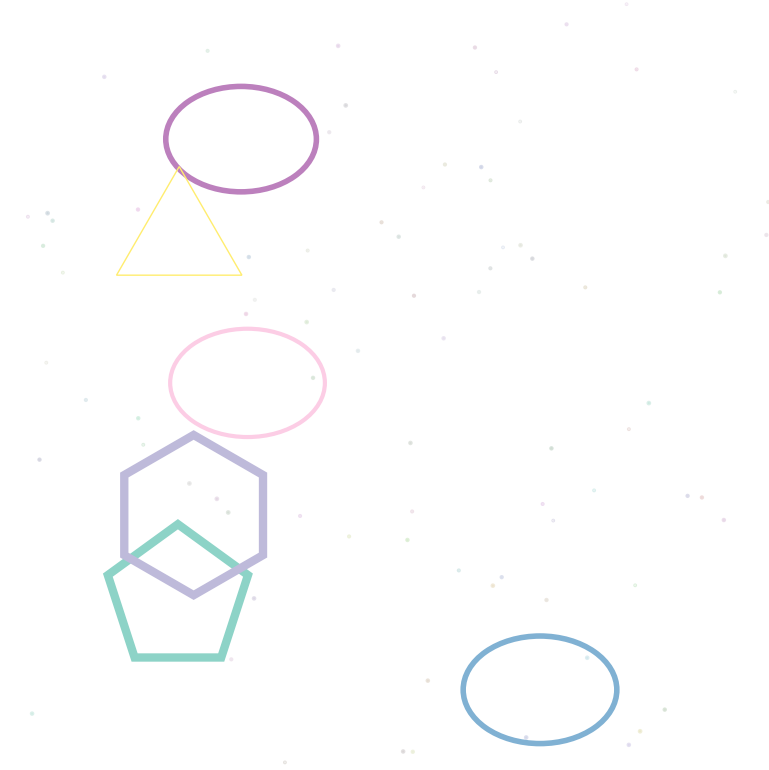[{"shape": "pentagon", "thickness": 3, "radius": 0.48, "center": [0.231, 0.224]}, {"shape": "hexagon", "thickness": 3, "radius": 0.52, "center": [0.251, 0.331]}, {"shape": "oval", "thickness": 2, "radius": 0.5, "center": [0.701, 0.104]}, {"shape": "oval", "thickness": 1.5, "radius": 0.5, "center": [0.321, 0.503]}, {"shape": "oval", "thickness": 2, "radius": 0.49, "center": [0.313, 0.819]}, {"shape": "triangle", "thickness": 0.5, "radius": 0.47, "center": [0.233, 0.69]}]